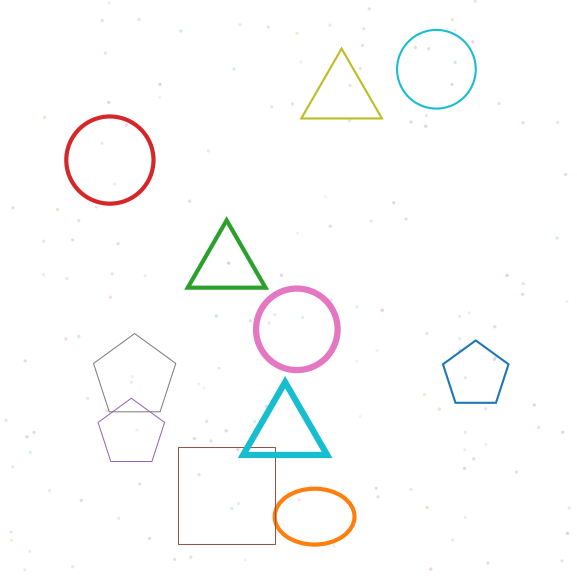[{"shape": "pentagon", "thickness": 1, "radius": 0.3, "center": [0.824, 0.35]}, {"shape": "oval", "thickness": 2, "radius": 0.35, "center": [0.545, 0.105]}, {"shape": "triangle", "thickness": 2, "radius": 0.39, "center": [0.392, 0.54]}, {"shape": "circle", "thickness": 2, "radius": 0.38, "center": [0.19, 0.722]}, {"shape": "pentagon", "thickness": 0.5, "radius": 0.3, "center": [0.227, 0.249]}, {"shape": "square", "thickness": 0.5, "radius": 0.42, "center": [0.392, 0.141]}, {"shape": "circle", "thickness": 3, "radius": 0.35, "center": [0.514, 0.429]}, {"shape": "pentagon", "thickness": 0.5, "radius": 0.37, "center": [0.233, 0.347]}, {"shape": "triangle", "thickness": 1, "radius": 0.4, "center": [0.592, 0.834]}, {"shape": "circle", "thickness": 1, "radius": 0.34, "center": [0.756, 0.879]}, {"shape": "triangle", "thickness": 3, "radius": 0.42, "center": [0.494, 0.253]}]